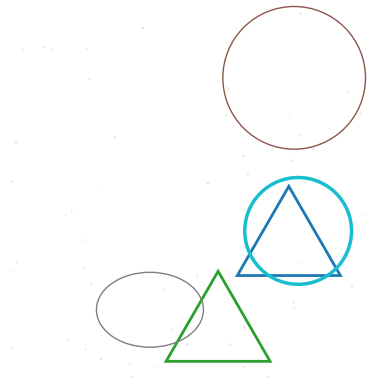[{"shape": "triangle", "thickness": 2, "radius": 0.77, "center": [0.75, 0.362]}, {"shape": "triangle", "thickness": 2, "radius": 0.78, "center": [0.567, 0.139]}, {"shape": "circle", "thickness": 1, "radius": 0.93, "center": [0.764, 0.798]}, {"shape": "oval", "thickness": 1, "radius": 0.69, "center": [0.389, 0.195]}, {"shape": "circle", "thickness": 2.5, "radius": 0.69, "center": [0.774, 0.4]}]